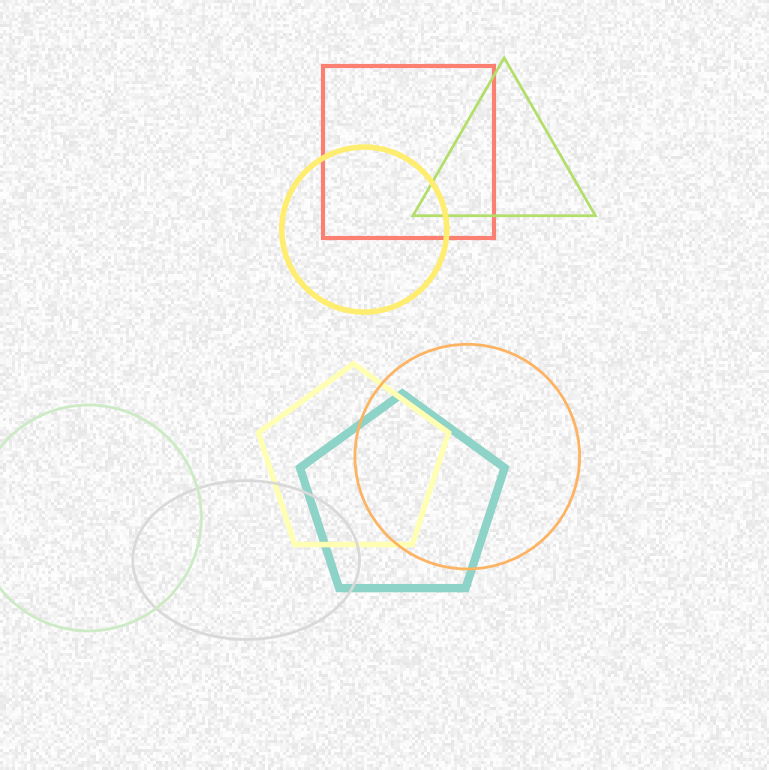[{"shape": "pentagon", "thickness": 3, "radius": 0.7, "center": [0.522, 0.349]}, {"shape": "pentagon", "thickness": 2, "radius": 0.65, "center": [0.459, 0.398]}, {"shape": "square", "thickness": 1.5, "radius": 0.56, "center": [0.53, 0.803]}, {"shape": "circle", "thickness": 1, "radius": 0.73, "center": [0.607, 0.407]}, {"shape": "triangle", "thickness": 1, "radius": 0.68, "center": [0.655, 0.788]}, {"shape": "oval", "thickness": 1, "radius": 0.74, "center": [0.32, 0.273]}, {"shape": "circle", "thickness": 1, "radius": 0.73, "center": [0.115, 0.327]}, {"shape": "circle", "thickness": 2, "radius": 0.54, "center": [0.473, 0.702]}]